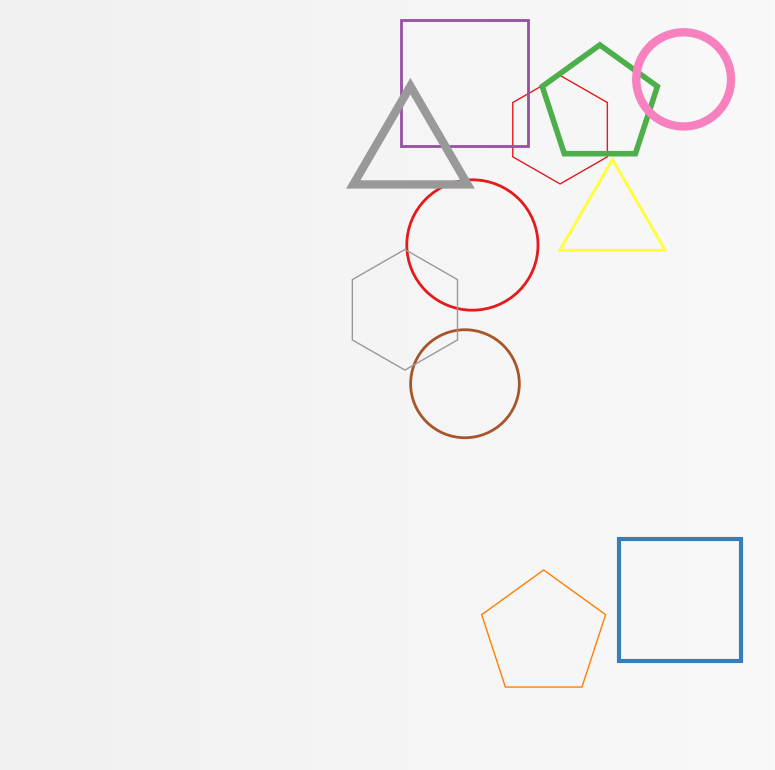[{"shape": "hexagon", "thickness": 0.5, "radius": 0.35, "center": [0.723, 0.832]}, {"shape": "circle", "thickness": 1, "radius": 0.42, "center": [0.61, 0.682]}, {"shape": "square", "thickness": 1.5, "radius": 0.39, "center": [0.877, 0.221]}, {"shape": "pentagon", "thickness": 2, "radius": 0.39, "center": [0.774, 0.864]}, {"shape": "square", "thickness": 1, "radius": 0.41, "center": [0.6, 0.892]}, {"shape": "pentagon", "thickness": 0.5, "radius": 0.42, "center": [0.701, 0.176]}, {"shape": "triangle", "thickness": 1, "radius": 0.39, "center": [0.79, 0.714]}, {"shape": "circle", "thickness": 1, "radius": 0.35, "center": [0.6, 0.502]}, {"shape": "circle", "thickness": 3, "radius": 0.31, "center": [0.882, 0.897]}, {"shape": "hexagon", "thickness": 0.5, "radius": 0.39, "center": [0.522, 0.598]}, {"shape": "triangle", "thickness": 3, "radius": 0.43, "center": [0.53, 0.803]}]